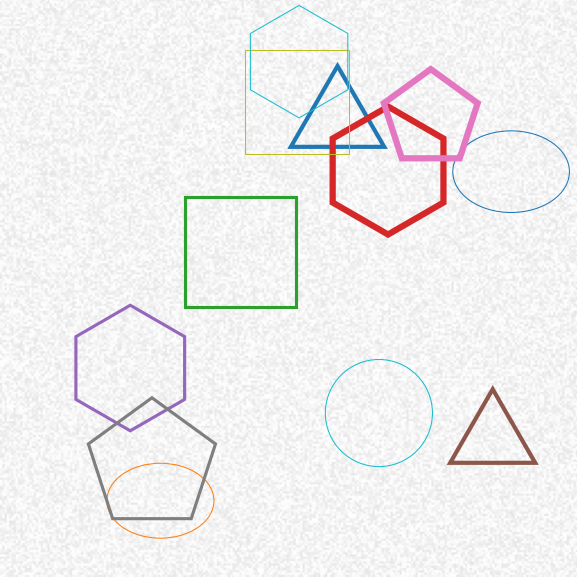[{"shape": "triangle", "thickness": 2, "radius": 0.47, "center": [0.584, 0.792]}, {"shape": "oval", "thickness": 0.5, "radius": 0.5, "center": [0.885, 0.702]}, {"shape": "oval", "thickness": 0.5, "radius": 0.46, "center": [0.278, 0.132]}, {"shape": "square", "thickness": 1.5, "radius": 0.48, "center": [0.417, 0.563]}, {"shape": "hexagon", "thickness": 3, "radius": 0.55, "center": [0.672, 0.704]}, {"shape": "hexagon", "thickness": 1.5, "radius": 0.54, "center": [0.226, 0.362]}, {"shape": "triangle", "thickness": 2, "radius": 0.42, "center": [0.853, 0.24]}, {"shape": "pentagon", "thickness": 3, "radius": 0.43, "center": [0.746, 0.794]}, {"shape": "pentagon", "thickness": 1.5, "radius": 0.58, "center": [0.263, 0.195]}, {"shape": "square", "thickness": 0.5, "radius": 0.45, "center": [0.514, 0.822]}, {"shape": "hexagon", "thickness": 0.5, "radius": 0.49, "center": [0.518, 0.892]}, {"shape": "circle", "thickness": 0.5, "radius": 0.46, "center": [0.656, 0.284]}]